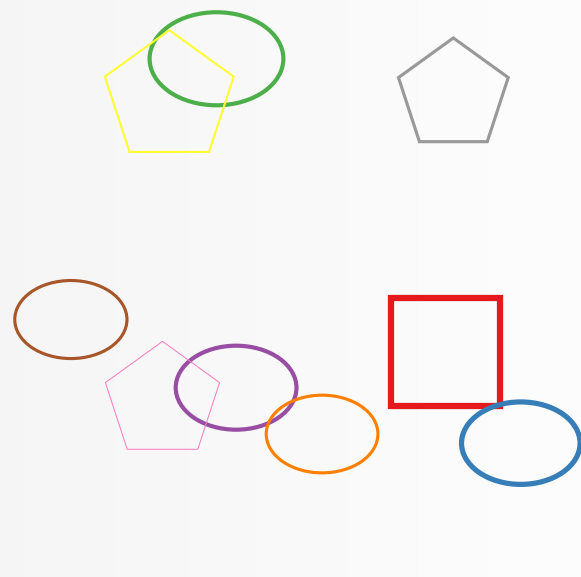[{"shape": "square", "thickness": 3, "radius": 0.47, "center": [0.767, 0.39]}, {"shape": "oval", "thickness": 2.5, "radius": 0.51, "center": [0.896, 0.232]}, {"shape": "oval", "thickness": 2, "radius": 0.58, "center": [0.372, 0.897]}, {"shape": "oval", "thickness": 2, "radius": 0.52, "center": [0.406, 0.328]}, {"shape": "oval", "thickness": 1.5, "radius": 0.48, "center": [0.554, 0.248]}, {"shape": "pentagon", "thickness": 1, "radius": 0.58, "center": [0.291, 0.83]}, {"shape": "oval", "thickness": 1.5, "radius": 0.48, "center": [0.122, 0.446]}, {"shape": "pentagon", "thickness": 0.5, "radius": 0.52, "center": [0.28, 0.305]}, {"shape": "pentagon", "thickness": 1.5, "radius": 0.5, "center": [0.78, 0.834]}]